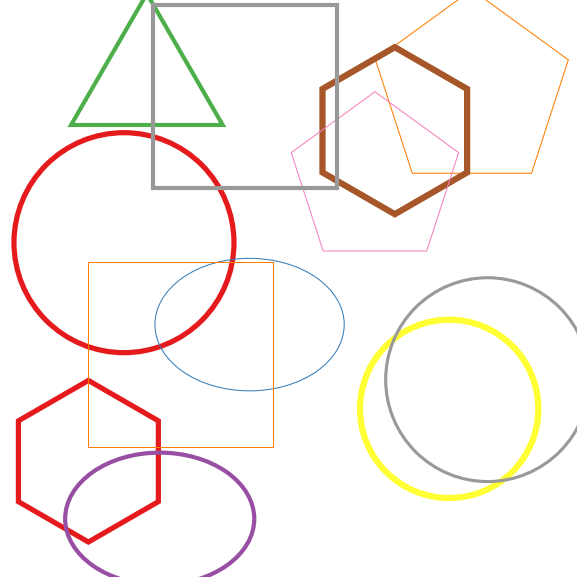[{"shape": "hexagon", "thickness": 2.5, "radius": 0.7, "center": [0.153, 0.2]}, {"shape": "circle", "thickness": 2.5, "radius": 0.95, "center": [0.215, 0.579]}, {"shape": "oval", "thickness": 0.5, "radius": 0.82, "center": [0.432, 0.437]}, {"shape": "triangle", "thickness": 2, "radius": 0.76, "center": [0.254, 0.859]}, {"shape": "oval", "thickness": 2, "radius": 0.82, "center": [0.277, 0.101]}, {"shape": "pentagon", "thickness": 0.5, "radius": 0.88, "center": [0.817, 0.841]}, {"shape": "square", "thickness": 0.5, "radius": 0.8, "center": [0.313, 0.385]}, {"shape": "circle", "thickness": 3, "radius": 0.77, "center": [0.778, 0.291]}, {"shape": "hexagon", "thickness": 3, "radius": 0.72, "center": [0.684, 0.773]}, {"shape": "pentagon", "thickness": 0.5, "radius": 0.76, "center": [0.649, 0.688]}, {"shape": "circle", "thickness": 1.5, "radius": 0.88, "center": [0.844, 0.342]}, {"shape": "square", "thickness": 2, "radius": 0.8, "center": [0.425, 0.832]}]